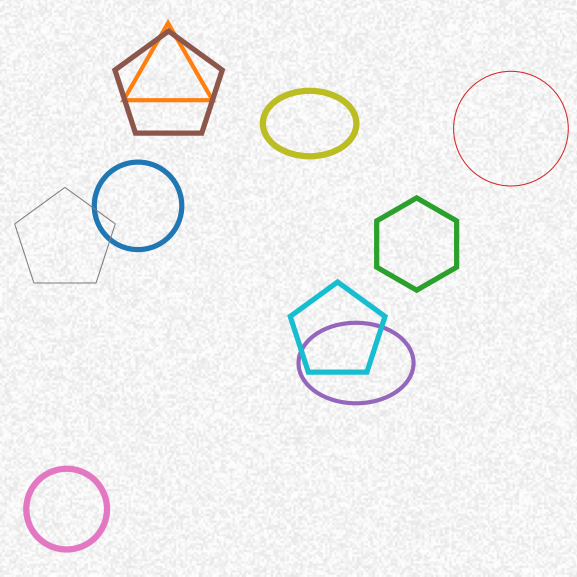[{"shape": "circle", "thickness": 2.5, "radius": 0.38, "center": [0.239, 0.643]}, {"shape": "triangle", "thickness": 2, "radius": 0.45, "center": [0.291, 0.87]}, {"shape": "hexagon", "thickness": 2.5, "radius": 0.4, "center": [0.722, 0.577]}, {"shape": "circle", "thickness": 0.5, "radius": 0.5, "center": [0.885, 0.776]}, {"shape": "oval", "thickness": 2, "radius": 0.5, "center": [0.617, 0.37]}, {"shape": "pentagon", "thickness": 2.5, "radius": 0.49, "center": [0.292, 0.848]}, {"shape": "circle", "thickness": 3, "radius": 0.35, "center": [0.115, 0.118]}, {"shape": "pentagon", "thickness": 0.5, "radius": 0.46, "center": [0.112, 0.583]}, {"shape": "oval", "thickness": 3, "radius": 0.4, "center": [0.536, 0.785]}, {"shape": "pentagon", "thickness": 2.5, "radius": 0.43, "center": [0.585, 0.425]}]